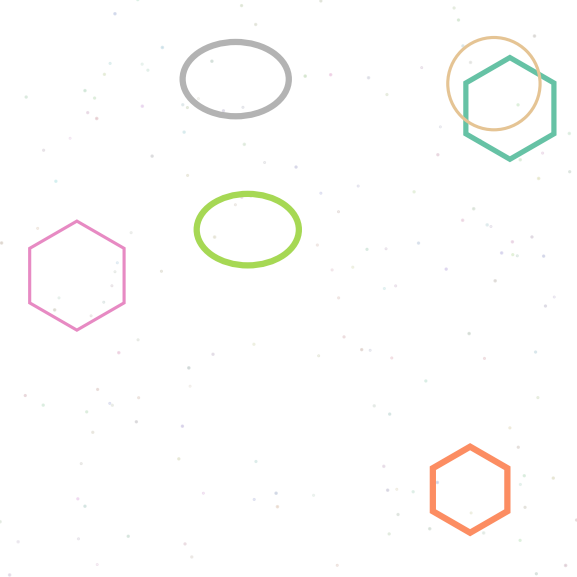[{"shape": "hexagon", "thickness": 2.5, "radius": 0.44, "center": [0.883, 0.811]}, {"shape": "hexagon", "thickness": 3, "radius": 0.37, "center": [0.814, 0.151]}, {"shape": "hexagon", "thickness": 1.5, "radius": 0.47, "center": [0.133, 0.522]}, {"shape": "oval", "thickness": 3, "radius": 0.44, "center": [0.429, 0.602]}, {"shape": "circle", "thickness": 1.5, "radius": 0.4, "center": [0.855, 0.854]}, {"shape": "oval", "thickness": 3, "radius": 0.46, "center": [0.408, 0.862]}]